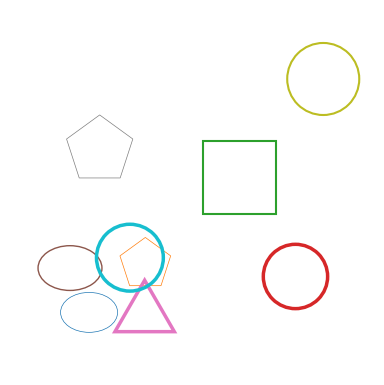[{"shape": "oval", "thickness": 0.5, "radius": 0.37, "center": [0.231, 0.189]}, {"shape": "pentagon", "thickness": 0.5, "radius": 0.35, "center": [0.377, 0.314]}, {"shape": "square", "thickness": 1.5, "radius": 0.47, "center": [0.622, 0.54]}, {"shape": "circle", "thickness": 2.5, "radius": 0.42, "center": [0.767, 0.282]}, {"shape": "oval", "thickness": 1, "radius": 0.42, "center": [0.182, 0.304]}, {"shape": "triangle", "thickness": 2.5, "radius": 0.45, "center": [0.376, 0.183]}, {"shape": "pentagon", "thickness": 0.5, "radius": 0.45, "center": [0.259, 0.611]}, {"shape": "circle", "thickness": 1.5, "radius": 0.47, "center": [0.84, 0.795]}, {"shape": "circle", "thickness": 2.5, "radius": 0.43, "center": [0.337, 0.331]}]